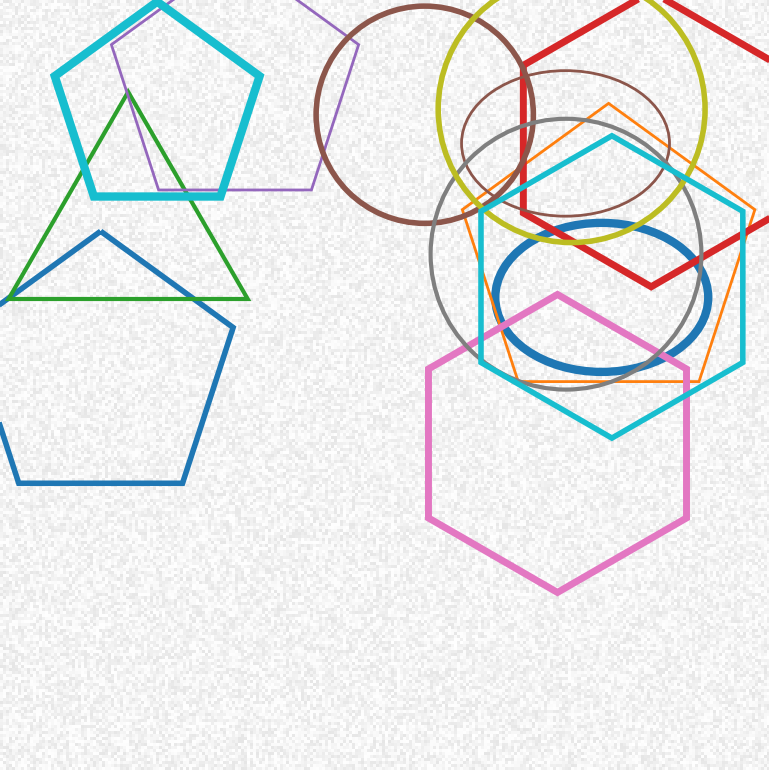[{"shape": "pentagon", "thickness": 2, "radius": 0.9, "center": [0.131, 0.519]}, {"shape": "oval", "thickness": 3, "radius": 0.69, "center": [0.782, 0.614]}, {"shape": "pentagon", "thickness": 1, "radius": 1.0, "center": [0.79, 0.666]}, {"shape": "triangle", "thickness": 1.5, "radius": 0.9, "center": [0.166, 0.701]}, {"shape": "hexagon", "thickness": 2.5, "radius": 0.96, "center": [0.846, 0.819]}, {"shape": "pentagon", "thickness": 1, "radius": 0.84, "center": [0.305, 0.89]}, {"shape": "oval", "thickness": 1, "radius": 0.68, "center": [0.734, 0.814]}, {"shape": "circle", "thickness": 2, "radius": 0.71, "center": [0.552, 0.851]}, {"shape": "hexagon", "thickness": 2.5, "radius": 0.97, "center": [0.724, 0.424]}, {"shape": "circle", "thickness": 1.5, "radius": 0.88, "center": [0.735, 0.67]}, {"shape": "circle", "thickness": 2, "radius": 0.87, "center": [0.742, 0.858]}, {"shape": "pentagon", "thickness": 3, "radius": 0.7, "center": [0.204, 0.858]}, {"shape": "hexagon", "thickness": 2, "radius": 0.98, "center": [0.795, 0.627]}]